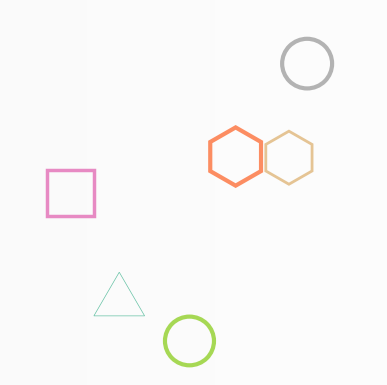[{"shape": "triangle", "thickness": 0.5, "radius": 0.38, "center": [0.308, 0.217]}, {"shape": "hexagon", "thickness": 3, "radius": 0.38, "center": [0.608, 0.593]}, {"shape": "square", "thickness": 2.5, "radius": 0.3, "center": [0.182, 0.498]}, {"shape": "circle", "thickness": 3, "radius": 0.32, "center": [0.489, 0.114]}, {"shape": "hexagon", "thickness": 2, "radius": 0.34, "center": [0.746, 0.59]}, {"shape": "circle", "thickness": 3, "radius": 0.32, "center": [0.793, 0.835]}]